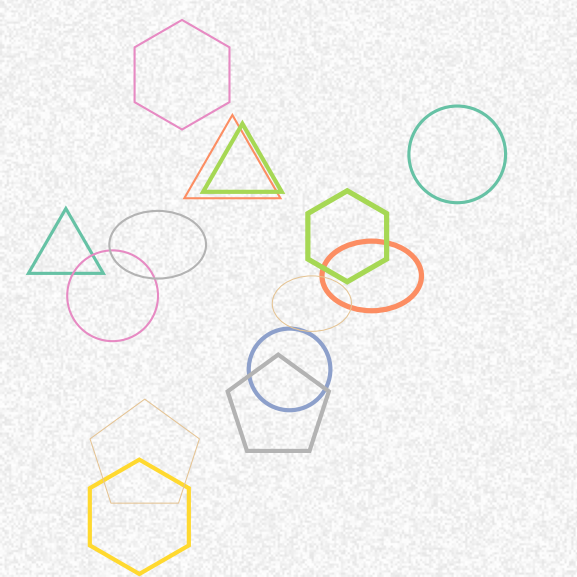[{"shape": "triangle", "thickness": 1.5, "radius": 0.37, "center": [0.114, 0.563]}, {"shape": "circle", "thickness": 1.5, "radius": 0.42, "center": [0.792, 0.732]}, {"shape": "oval", "thickness": 2.5, "radius": 0.43, "center": [0.644, 0.521]}, {"shape": "triangle", "thickness": 1, "radius": 0.48, "center": [0.402, 0.704]}, {"shape": "circle", "thickness": 2, "radius": 0.35, "center": [0.501, 0.359]}, {"shape": "circle", "thickness": 1, "radius": 0.39, "center": [0.195, 0.487]}, {"shape": "hexagon", "thickness": 1, "radius": 0.47, "center": [0.315, 0.87]}, {"shape": "hexagon", "thickness": 2.5, "radius": 0.39, "center": [0.601, 0.59]}, {"shape": "triangle", "thickness": 2, "radius": 0.39, "center": [0.42, 0.706]}, {"shape": "hexagon", "thickness": 2, "radius": 0.5, "center": [0.241, 0.104]}, {"shape": "pentagon", "thickness": 0.5, "radius": 0.5, "center": [0.251, 0.208]}, {"shape": "oval", "thickness": 0.5, "radius": 0.34, "center": [0.54, 0.473]}, {"shape": "oval", "thickness": 1, "radius": 0.42, "center": [0.273, 0.575]}, {"shape": "pentagon", "thickness": 2, "radius": 0.46, "center": [0.482, 0.293]}]